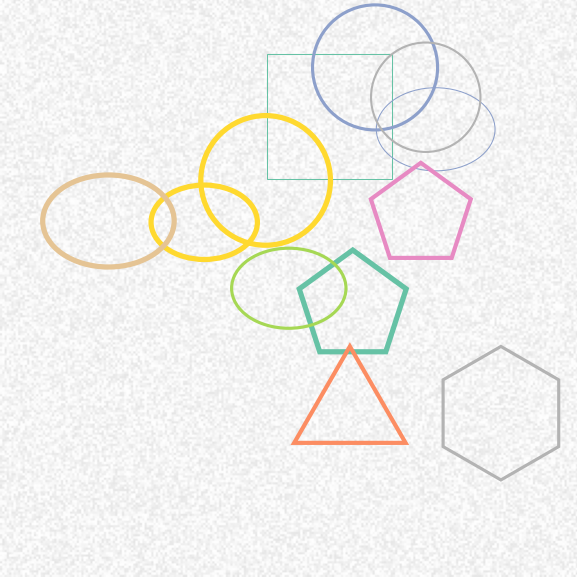[{"shape": "pentagon", "thickness": 2.5, "radius": 0.49, "center": [0.611, 0.469]}, {"shape": "square", "thickness": 0.5, "radius": 0.54, "center": [0.571, 0.798]}, {"shape": "triangle", "thickness": 2, "radius": 0.56, "center": [0.606, 0.288]}, {"shape": "oval", "thickness": 0.5, "radius": 0.51, "center": [0.754, 0.775]}, {"shape": "circle", "thickness": 1.5, "radius": 0.54, "center": [0.649, 0.882]}, {"shape": "pentagon", "thickness": 2, "radius": 0.45, "center": [0.729, 0.626]}, {"shape": "oval", "thickness": 1.5, "radius": 0.5, "center": [0.5, 0.5]}, {"shape": "circle", "thickness": 2.5, "radius": 0.56, "center": [0.46, 0.687]}, {"shape": "oval", "thickness": 2.5, "radius": 0.46, "center": [0.354, 0.614]}, {"shape": "oval", "thickness": 2.5, "radius": 0.57, "center": [0.188, 0.616]}, {"shape": "hexagon", "thickness": 1.5, "radius": 0.58, "center": [0.867, 0.284]}, {"shape": "circle", "thickness": 1, "radius": 0.47, "center": [0.737, 0.831]}]